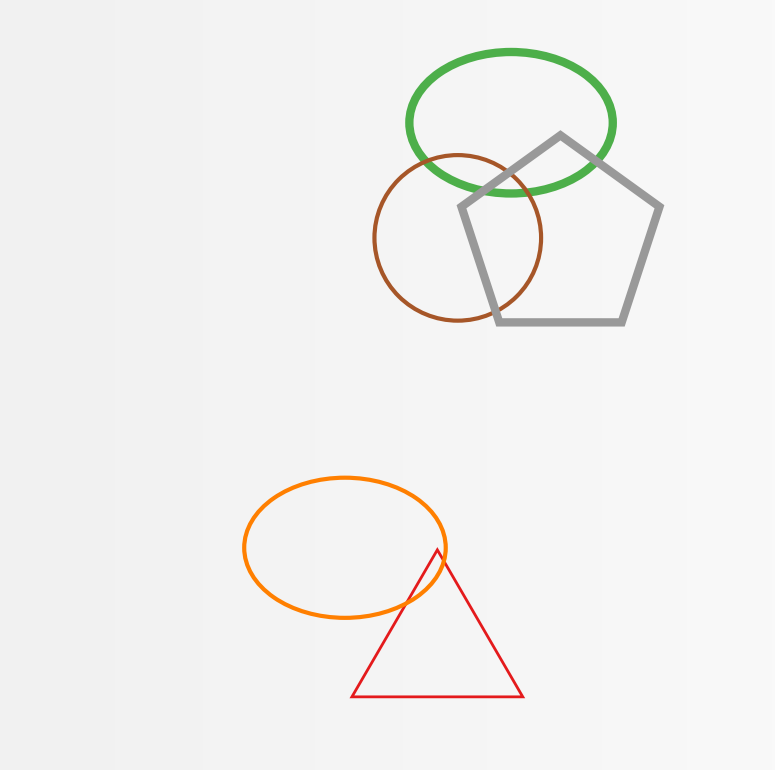[{"shape": "triangle", "thickness": 1, "radius": 0.64, "center": [0.564, 0.159]}, {"shape": "oval", "thickness": 3, "radius": 0.66, "center": [0.659, 0.841]}, {"shape": "oval", "thickness": 1.5, "radius": 0.65, "center": [0.445, 0.289]}, {"shape": "circle", "thickness": 1.5, "radius": 0.54, "center": [0.591, 0.691]}, {"shape": "pentagon", "thickness": 3, "radius": 0.67, "center": [0.723, 0.69]}]